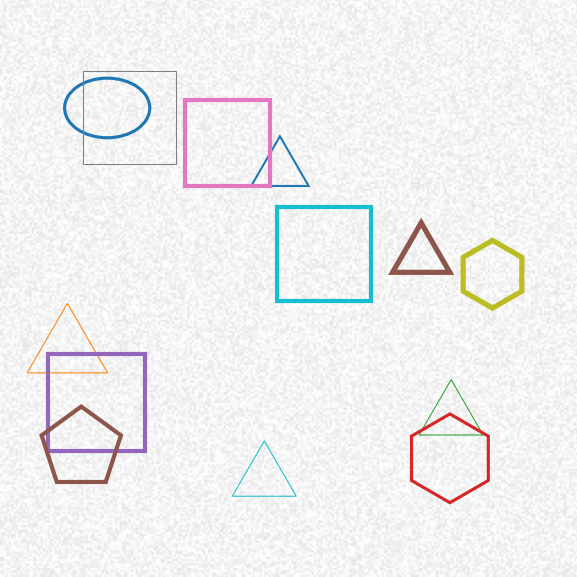[{"shape": "triangle", "thickness": 1, "radius": 0.29, "center": [0.485, 0.706]}, {"shape": "oval", "thickness": 1.5, "radius": 0.37, "center": [0.186, 0.812]}, {"shape": "triangle", "thickness": 0.5, "radius": 0.4, "center": [0.117, 0.394]}, {"shape": "triangle", "thickness": 0.5, "radius": 0.32, "center": [0.781, 0.278]}, {"shape": "hexagon", "thickness": 1.5, "radius": 0.38, "center": [0.779, 0.206]}, {"shape": "square", "thickness": 2, "radius": 0.42, "center": [0.166, 0.303]}, {"shape": "pentagon", "thickness": 2, "radius": 0.36, "center": [0.141, 0.223]}, {"shape": "triangle", "thickness": 2.5, "radius": 0.29, "center": [0.729, 0.556]}, {"shape": "square", "thickness": 2, "radius": 0.37, "center": [0.394, 0.752]}, {"shape": "square", "thickness": 0.5, "radius": 0.4, "center": [0.224, 0.796]}, {"shape": "hexagon", "thickness": 2.5, "radius": 0.29, "center": [0.853, 0.524]}, {"shape": "triangle", "thickness": 0.5, "radius": 0.32, "center": [0.458, 0.172]}, {"shape": "square", "thickness": 2, "radius": 0.41, "center": [0.561, 0.559]}]